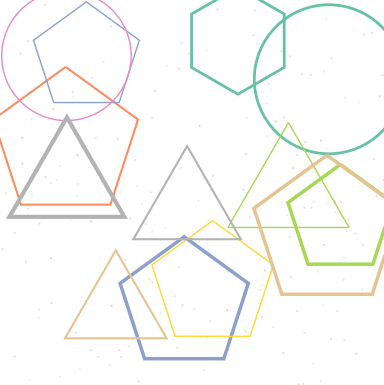[{"shape": "circle", "thickness": 2, "radius": 0.97, "center": [0.854, 0.794]}, {"shape": "hexagon", "thickness": 2, "radius": 0.69, "center": [0.618, 0.894]}, {"shape": "pentagon", "thickness": 1.5, "radius": 0.99, "center": [0.171, 0.628]}, {"shape": "pentagon", "thickness": 2.5, "radius": 0.88, "center": [0.478, 0.21]}, {"shape": "pentagon", "thickness": 1, "radius": 0.72, "center": [0.224, 0.851]}, {"shape": "circle", "thickness": 1, "radius": 0.84, "center": [0.173, 0.855]}, {"shape": "triangle", "thickness": 1, "radius": 0.91, "center": [0.749, 0.5]}, {"shape": "pentagon", "thickness": 2.5, "radius": 0.72, "center": [0.884, 0.43]}, {"shape": "pentagon", "thickness": 1, "radius": 0.83, "center": [0.552, 0.261]}, {"shape": "pentagon", "thickness": 2.5, "radius": 1.0, "center": [0.849, 0.397]}, {"shape": "triangle", "thickness": 1.5, "radius": 0.76, "center": [0.301, 0.197]}, {"shape": "triangle", "thickness": 3, "radius": 0.86, "center": [0.174, 0.523]}, {"shape": "triangle", "thickness": 1.5, "radius": 0.81, "center": [0.486, 0.459]}]